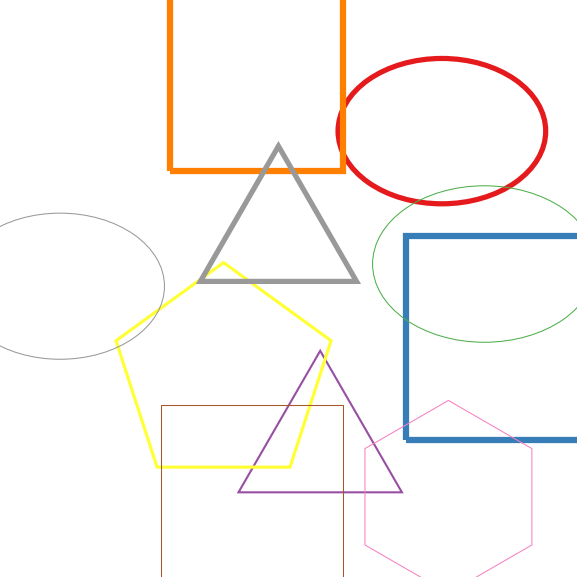[{"shape": "oval", "thickness": 2.5, "radius": 0.9, "center": [0.765, 0.772]}, {"shape": "square", "thickness": 3, "radius": 0.89, "center": [0.881, 0.413]}, {"shape": "oval", "thickness": 0.5, "radius": 0.97, "center": [0.839, 0.542]}, {"shape": "triangle", "thickness": 1, "radius": 0.82, "center": [0.554, 0.228]}, {"shape": "square", "thickness": 3, "radius": 0.75, "center": [0.444, 0.852]}, {"shape": "pentagon", "thickness": 1.5, "radius": 0.98, "center": [0.387, 0.349]}, {"shape": "square", "thickness": 0.5, "radius": 0.79, "center": [0.436, 0.141]}, {"shape": "hexagon", "thickness": 0.5, "radius": 0.83, "center": [0.776, 0.139]}, {"shape": "oval", "thickness": 0.5, "radius": 0.9, "center": [0.104, 0.504]}, {"shape": "triangle", "thickness": 2.5, "radius": 0.78, "center": [0.482, 0.59]}]